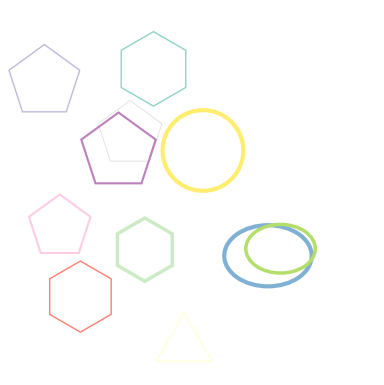[{"shape": "hexagon", "thickness": 1, "radius": 0.48, "center": [0.399, 0.821]}, {"shape": "triangle", "thickness": 0.5, "radius": 0.42, "center": [0.478, 0.104]}, {"shape": "pentagon", "thickness": 1, "radius": 0.48, "center": [0.115, 0.788]}, {"shape": "hexagon", "thickness": 1, "radius": 0.46, "center": [0.209, 0.23]}, {"shape": "oval", "thickness": 3, "radius": 0.57, "center": [0.696, 0.336]}, {"shape": "oval", "thickness": 2.5, "radius": 0.45, "center": [0.729, 0.354]}, {"shape": "pentagon", "thickness": 1.5, "radius": 0.42, "center": [0.155, 0.411]}, {"shape": "pentagon", "thickness": 0.5, "radius": 0.43, "center": [0.338, 0.652]}, {"shape": "pentagon", "thickness": 1.5, "radius": 0.51, "center": [0.308, 0.606]}, {"shape": "hexagon", "thickness": 2.5, "radius": 0.41, "center": [0.376, 0.352]}, {"shape": "circle", "thickness": 3, "radius": 0.52, "center": [0.527, 0.609]}]